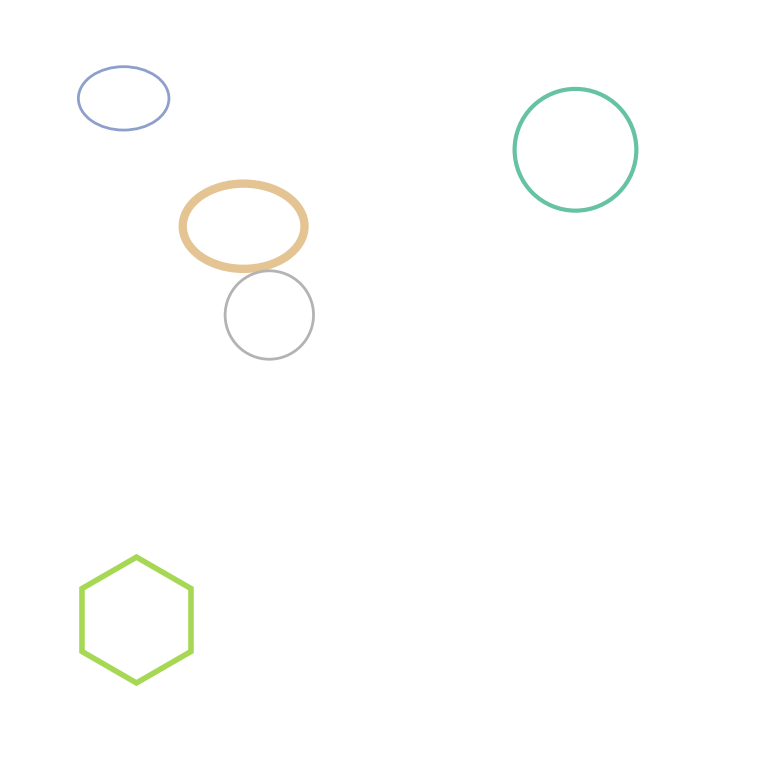[{"shape": "circle", "thickness": 1.5, "radius": 0.4, "center": [0.747, 0.805]}, {"shape": "oval", "thickness": 1, "radius": 0.29, "center": [0.161, 0.872]}, {"shape": "hexagon", "thickness": 2, "radius": 0.41, "center": [0.177, 0.195]}, {"shape": "oval", "thickness": 3, "radius": 0.4, "center": [0.316, 0.706]}, {"shape": "circle", "thickness": 1, "radius": 0.29, "center": [0.35, 0.591]}]